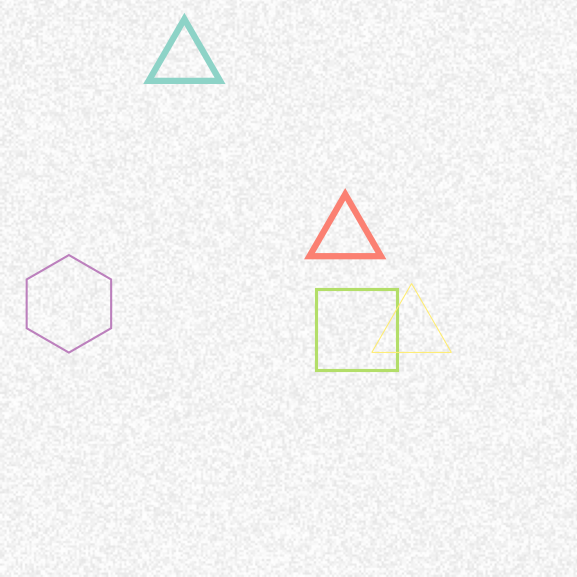[{"shape": "triangle", "thickness": 3, "radius": 0.36, "center": [0.319, 0.895]}, {"shape": "triangle", "thickness": 3, "radius": 0.36, "center": [0.598, 0.591]}, {"shape": "square", "thickness": 1.5, "radius": 0.35, "center": [0.617, 0.429]}, {"shape": "hexagon", "thickness": 1, "radius": 0.42, "center": [0.119, 0.473]}, {"shape": "triangle", "thickness": 0.5, "radius": 0.4, "center": [0.713, 0.429]}]